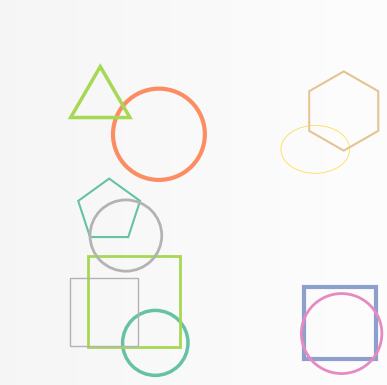[{"shape": "pentagon", "thickness": 1.5, "radius": 0.42, "center": [0.282, 0.452]}, {"shape": "circle", "thickness": 2.5, "radius": 0.42, "center": [0.401, 0.109]}, {"shape": "circle", "thickness": 3, "radius": 0.59, "center": [0.41, 0.651]}, {"shape": "square", "thickness": 3, "radius": 0.47, "center": [0.877, 0.161]}, {"shape": "circle", "thickness": 2, "radius": 0.52, "center": [0.882, 0.134]}, {"shape": "square", "thickness": 2, "radius": 0.59, "center": [0.345, 0.216]}, {"shape": "triangle", "thickness": 2.5, "radius": 0.44, "center": [0.259, 0.739]}, {"shape": "oval", "thickness": 0.5, "radius": 0.44, "center": [0.814, 0.612]}, {"shape": "hexagon", "thickness": 1.5, "radius": 0.51, "center": [0.887, 0.712]}, {"shape": "circle", "thickness": 2, "radius": 0.46, "center": [0.325, 0.388]}, {"shape": "square", "thickness": 1, "radius": 0.44, "center": [0.268, 0.189]}]